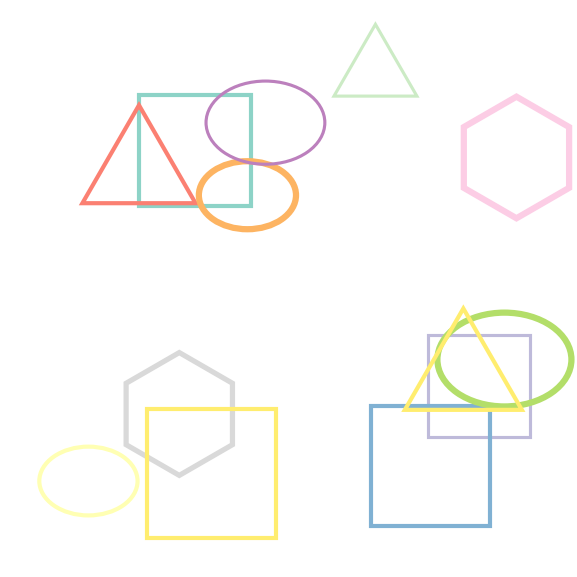[{"shape": "square", "thickness": 2, "radius": 0.48, "center": [0.338, 0.739]}, {"shape": "oval", "thickness": 2, "radius": 0.43, "center": [0.153, 0.166]}, {"shape": "square", "thickness": 1.5, "radius": 0.44, "center": [0.83, 0.331]}, {"shape": "triangle", "thickness": 2, "radius": 0.57, "center": [0.241, 0.704]}, {"shape": "square", "thickness": 2, "radius": 0.52, "center": [0.746, 0.192]}, {"shape": "oval", "thickness": 3, "radius": 0.42, "center": [0.428, 0.661]}, {"shape": "oval", "thickness": 3, "radius": 0.58, "center": [0.873, 0.377]}, {"shape": "hexagon", "thickness": 3, "radius": 0.53, "center": [0.894, 0.726]}, {"shape": "hexagon", "thickness": 2.5, "radius": 0.53, "center": [0.31, 0.282]}, {"shape": "oval", "thickness": 1.5, "radius": 0.51, "center": [0.46, 0.787]}, {"shape": "triangle", "thickness": 1.5, "radius": 0.41, "center": [0.65, 0.874]}, {"shape": "triangle", "thickness": 2, "radius": 0.58, "center": [0.802, 0.348]}, {"shape": "square", "thickness": 2, "radius": 0.56, "center": [0.366, 0.179]}]